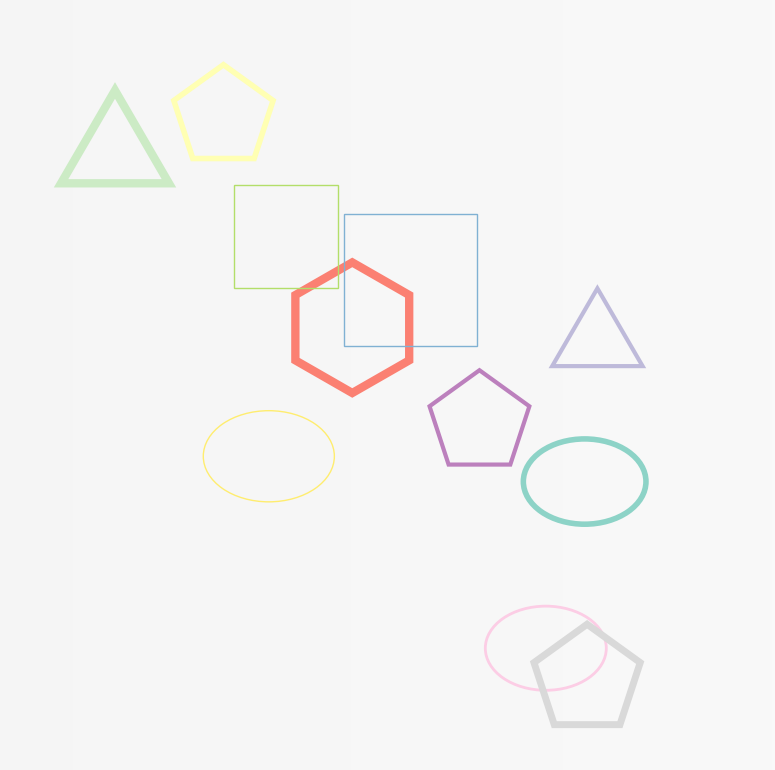[{"shape": "oval", "thickness": 2, "radius": 0.4, "center": [0.754, 0.375]}, {"shape": "pentagon", "thickness": 2, "radius": 0.34, "center": [0.288, 0.849]}, {"shape": "triangle", "thickness": 1.5, "radius": 0.34, "center": [0.771, 0.558]}, {"shape": "hexagon", "thickness": 3, "radius": 0.42, "center": [0.455, 0.574]}, {"shape": "square", "thickness": 0.5, "radius": 0.43, "center": [0.53, 0.637]}, {"shape": "square", "thickness": 0.5, "radius": 0.34, "center": [0.369, 0.693]}, {"shape": "oval", "thickness": 1, "radius": 0.39, "center": [0.704, 0.158]}, {"shape": "pentagon", "thickness": 2.5, "radius": 0.36, "center": [0.758, 0.117]}, {"shape": "pentagon", "thickness": 1.5, "radius": 0.34, "center": [0.619, 0.451]}, {"shape": "triangle", "thickness": 3, "radius": 0.4, "center": [0.148, 0.802]}, {"shape": "oval", "thickness": 0.5, "radius": 0.42, "center": [0.347, 0.407]}]